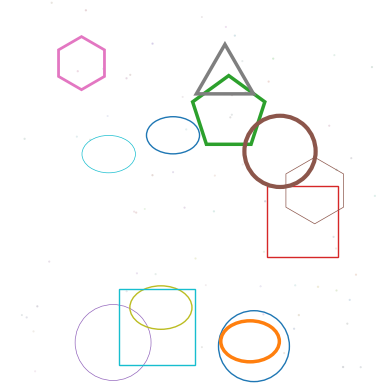[{"shape": "oval", "thickness": 1, "radius": 0.34, "center": [0.449, 0.649]}, {"shape": "circle", "thickness": 1, "radius": 0.46, "center": [0.66, 0.101]}, {"shape": "oval", "thickness": 2.5, "radius": 0.38, "center": [0.65, 0.113]}, {"shape": "pentagon", "thickness": 2.5, "radius": 0.49, "center": [0.594, 0.705]}, {"shape": "square", "thickness": 1, "radius": 0.46, "center": [0.786, 0.425]}, {"shape": "circle", "thickness": 0.5, "radius": 0.49, "center": [0.294, 0.11]}, {"shape": "hexagon", "thickness": 0.5, "radius": 0.43, "center": [0.817, 0.505]}, {"shape": "circle", "thickness": 3, "radius": 0.46, "center": [0.727, 0.607]}, {"shape": "hexagon", "thickness": 2, "radius": 0.34, "center": [0.212, 0.836]}, {"shape": "triangle", "thickness": 2.5, "radius": 0.43, "center": [0.584, 0.799]}, {"shape": "oval", "thickness": 1, "radius": 0.4, "center": [0.418, 0.201]}, {"shape": "oval", "thickness": 0.5, "radius": 0.35, "center": [0.282, 0.6]}, {"shape": "square", "thickness": 1, "radius": 0.49, "center": [0.408, 0.15]}]